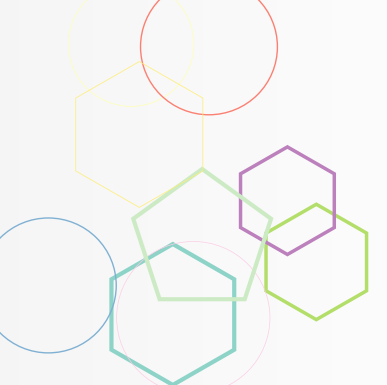[{"shape": "hexagon", "thickness": 3, "radius": 0.91, "center": [0.446, 0.183]}, {"shape": "circle", "thickness": 0.5, "radius": 0.81, "center": [0.338, 0.885]}, {"shape": "circle", "thickness": 1, "radius": 0.88, "center": [0.539, 0.879]}, {"shape": "circle", "thickness": 1, "radius": 0.88, "center": [0.125, 0.259]}, {"shape": "hexagon", "thickness": 2.5, "radius": 0.75, "center": [0.816, 0.32]}, {"shape": "circle", "thickness": 0.5, "radius": 0.99, "center": [0.499, 0.175]}, {"shape": "hexagon", "thickness": 2.5, "radius": 0.7, "center": [0.742, 0.479]}, {"shape": "pentagon", "thickness": 3, "radius": 0.93, "center": [0.522, 0.374]}, {"shape": "hexagon", "thickness": 0.5, "radius": 0.95, "center": [0.359, 0.651]}]